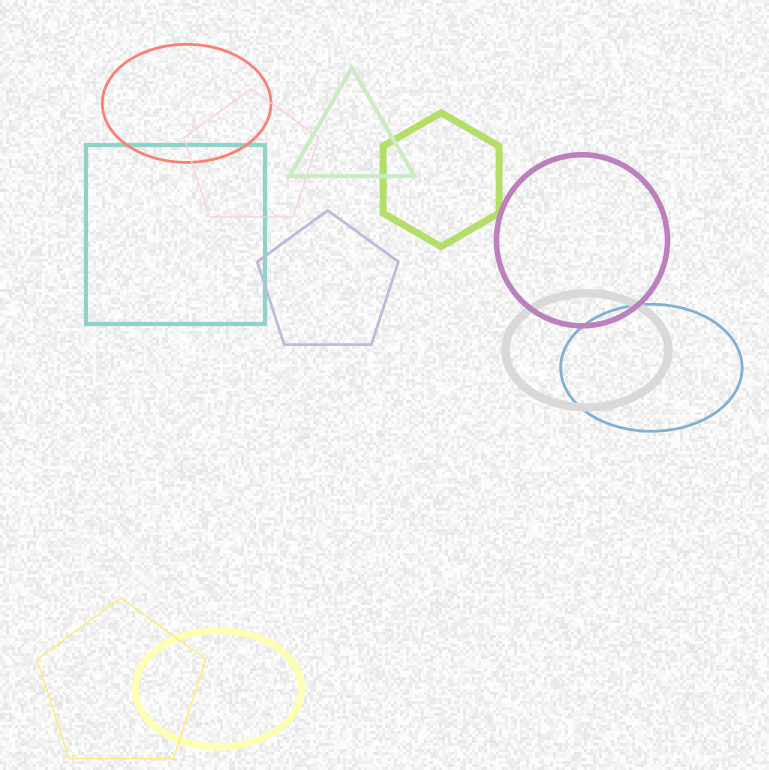[{"shape": "square", "thickness": 1.5, "radius": 0.58, "center": [0.228, 0.695]}, {"shape": "oval", "thickness": 2.5, "radius": 0.54, "center": [0.284, 0.105]}, {"shape": "pentagon", "thickness": 1, "radius": 0.48, "center": [0.426, 0.63]}, {"shape": "oval", "thickness": 1, "radius": 0.55, "center": [0.242, 0.866]}, {"shape": "oval", "thickness": 1, "radius": 0.59, "center": [0.846, 0.522]}, {"shape": "hexagon", "thickness": 2.5, "radius": 0.43, "center": [0.573, 0.767]}, {"shape": "pentagon", "thickness": 0.5, "radius": 0.46, "center": [0.326, 0.793]}, {"shape": "oval", "thickness": 3, "radius": 0.53, "center": [0.762, 0.545]}, {"shape": "circle", "thickness": 2, "radius": 0.56, "center": [0.756, 0.688]}, {"shape": "triangle", "thickness": 1.5, "radius": 0.47, "center": [0.457, 0.818]}, {"shape": "pentagon", "thickness": 0.5, "radius": 0.58, "center": [0.158, 0.108]}]